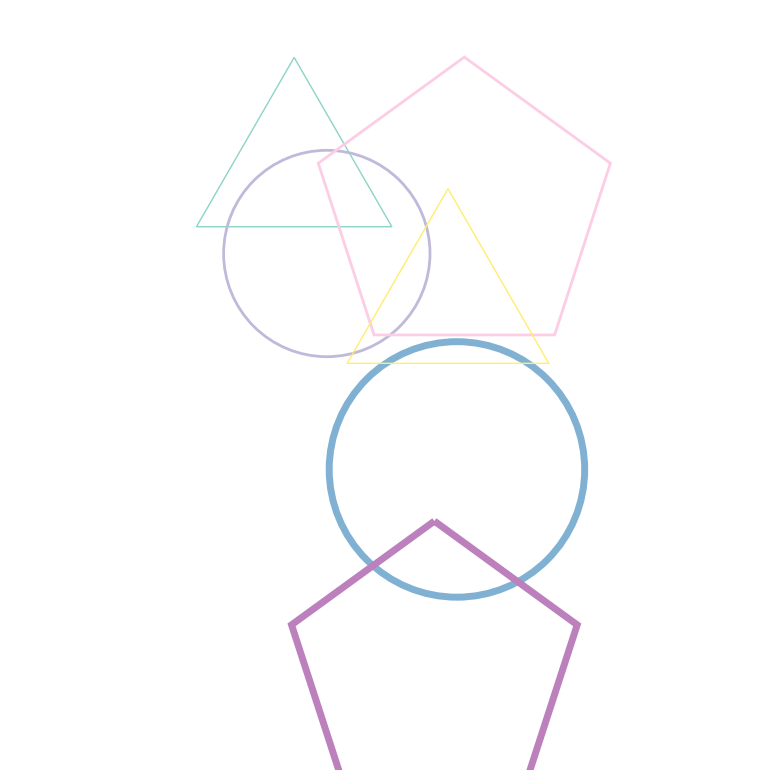[{"shape": "triangle", "thickness": 0.5, "radius": 0.73, "center": [0.382, 0.779]}, {"shape": "circle", "thickness": 1, "radius": 0.67, "center": [0.424, 0.671]}, {"shape": "circle", "thickness": 2.5, "radius": 0.83, "center": [0.593, 0.39]}, {"shape": "pentagon", "thickness": 1, "radius": 1.0, "center": [0.603, 0.726]}, {"shape": "pentagon", "thickness": 2.5, "radius": 0.98, "center": [0.564, 0.128]}, {"shape": "triangle", "thickness": 0.5, "radius": 0.76, "center": [0.582, 0.604]}]